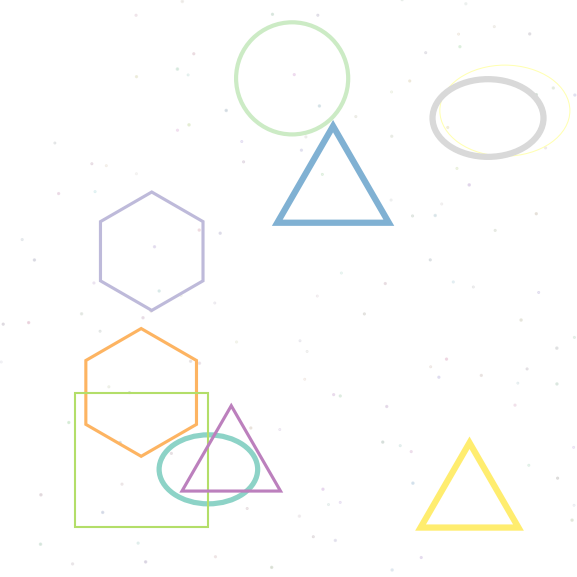[{"shape": "oval", "thickness": 2.5, "radius": 0.43, "center": [0.361, 0.186]}, {"shape": "oval", "thickness": 0.5, "radius": 0.56, "center": [0.874, 0.808]}, {"shape": "hexagon", "thickness": 1.5, "radius": 0.51, "center": [0.263, 0.564]}, {"shape": "triangle", "thickness": 3, "radius": 0.56, "center": [0.577, 0.669]}, {"shape": "hexagon", "thickness": 1.5, "radius": 0.55, "center": [0.244, 0.32]}, {"shape": "square", "thickness": 1, "radius": 0.58, "center": [0.245, 0.203]}, {"shape": "oval", "thickness": 3, "radius": 0.48, "center": [0.845, 0.795]}, {"shape": "triangle", "thickness": 1.5, "radius": 0.49, "center": [0.4, 0.198]}, {"shape": "circle", "thickness": 2, "radius": 0.49, "center": [0.506, 0.863]}, {"shape": "triangle", "thickness": 3, "radius": 0.49, "center": [0.813, 0.135]}]